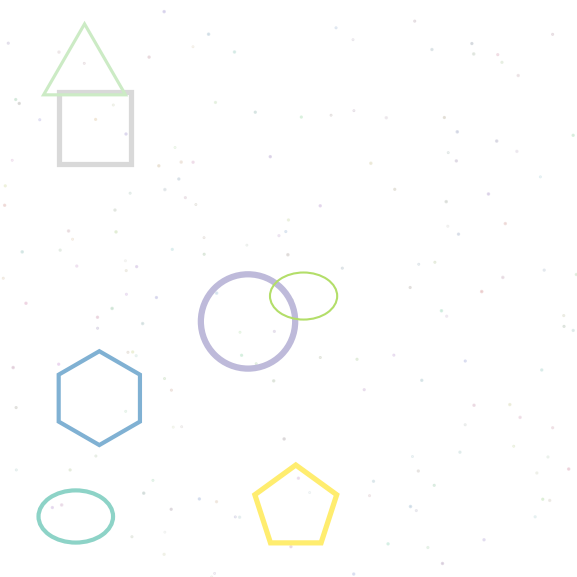[{"shape": "oval", "thickness": 2, "radius": 0.32, "center": [0.131, 0.105]}, {"shape": "circle", "thickness": 3, "radius": 0.41, "center": [0.429, 0.443]}, {"shape": "hexagon", "thickness": 2, "radius": 0.41, "center": [0.172, 0.31]}, {"shape": "oval", "thickness": 1, "radius": 0.29, "center": [0.526, 0.487]}, {"shape": "square", "thickness": 2.5, "radius": 0.31, "center": [0.165, 0.777]}, {"shape": "triangle", "thickness": 1.5, "radius": 0.41, "center": [0.146, 0.876]}, {"shape": "pentagon", "thickness": 2.5, "radius": 0.37, "center": [0.512, 0.119]}]